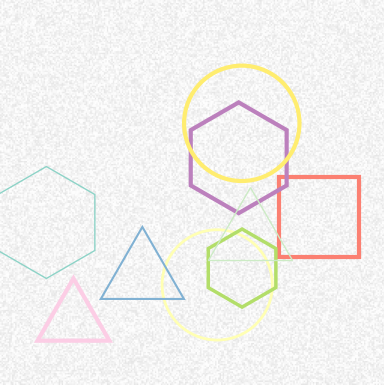[{"shape": "hexagon", "thickness": 1, "radius": 0.73, "center": [0.12, 0.422]}, {"shape": "circle", "thickness": 2, "radius": 0.72, "center": [0.564, 0.26]}, {"shape": "square", "thickness": 3, "radius": 0.52, "center": [0.828, 0.437]}, {"shape": "triangle", "thickness": 1.5, "radius": 0.62, "center": [0.37, 0.286]}, {"shape": "hexagon", "thickness": 2.5, "radius": 0.51, "center": [0.629, 0.304]}, {"shape": "triangle", "thickness": 3, "radius": 0.54, "center": [0.191, 0.169]}, {"shape": "hexagon", "thickness": 3, "radius": 0.72, "center": [0.62, 0.59]}, {"shape": "triangle", "thickness": 1, "radius": 0.63, "center": [0.651, 0.387]}, {"shape": "circle", "thickness": 3, "radius": 0.75, "center": [0.628, 0.68]}]